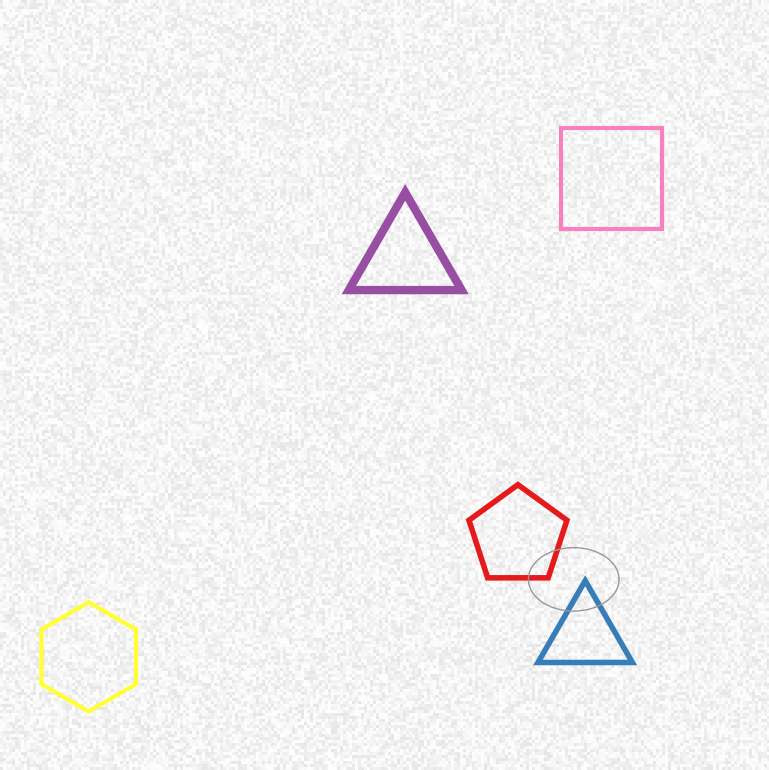[{"shape": "pentagon", "thickness": 2, "radius": 0.33, "center": [0.673, 0.304]}, {"shape": "triangle", "thickness": 2, "radius": 0.35, "center": [0.76, 0.175]}, {"shape": "triangle", "thickness": 3, "radius": 0.42, "center": [0.526, 0.666]}, {"shape": "hexagon", "thickness": 1.5, "radius": 0.35, "center": [0.115, 0.147]}, {"shape": "square", "thickness": 1.5, "radius": 0.33, "center": [0.794, 0.768]}, {"shape": "oval", "thickness": 0.5, "radius": 0.29, "center": [0.745, 0.248]}]